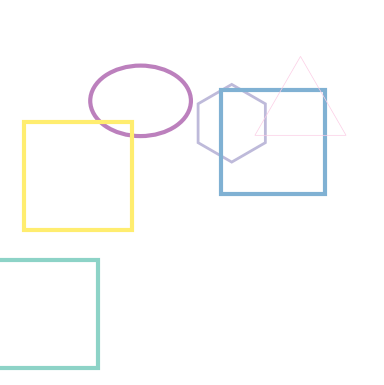[{"shape": "square", "thickness": 3, "radius": 0.7, "center": [0.114, 0.184]}, {"shape": "hexagon", "thickness": 2, "radius": 0.5, "center": [0.602, 0.68]}, {"shape": "square", "thickness": 3, "radius": 0.68, "center": [0.709, 0.631]}, {"shape": "triangle", "thickness": 0.5, "radius": 0.68, "center": [0.78, 0.717]}, {"shape": "oval", "thickness": 3, "radius": 0.65, "center": [0.365, 0.738]}, {"shape": "square", "thickness": 3, "radius": 0.7, "center": [0.202, 0.543]}]